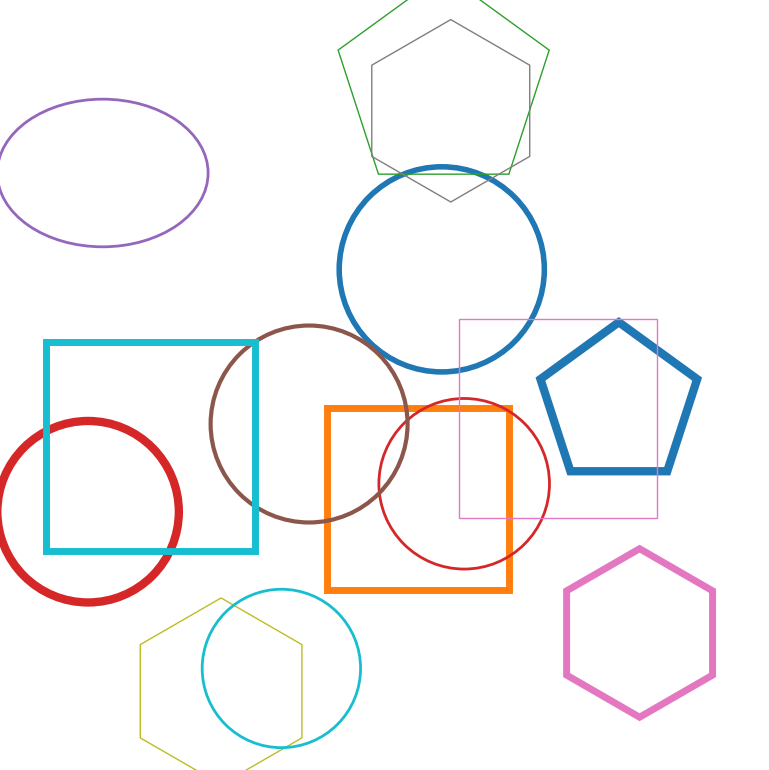[{"shape": "pentagon", "thickness": 3, "radius": 0.54, "center": [0.804, 0.475]}, {"shape": "circle", "thickness": 2, "radius": 0.67, "center": [0.574, 0.65]}, {"shape": "square", "thickness": 2.5, "radius": 0.59, "center": [0.543, 0.352]}, {"shape": "pentagon", "thickness": 0.5, "radius": 0.72, "center": [0.576, 0.89]}, {"shape": "circle", "thickness": 3, "radius": 0.59, "center": [0.114, 0.335]}, {"shape": "circle", "thickness": 1, "radius": 0.55, "center": [0.603, 0.372]}, {"shape": "oval", "thickness": 1, "radius": 0.68, "center": [0.133, 0.775]}, {"shape": "circle", "thickness": 1.5, "radius": 0.64, "center": [0.401, 0.449]}, {"shape": "hexagon", "thickness": 2.5, "radius": 0.55, "center": [0.831, 0.178]}, {"shape": "square", "thickness": 0.5, "radius": 0.64, "center": [0.724, 0.456]}, {"shape": "hexagon", "thickness": 0.5, "radius": 0.59, "center": [0.585, 0.856]}, {"shape": "hexagon", "thickness": 0.5, "radius": 0.61, "center": [0.287, 0.102]}, {"shape": "circle", "thickness": 1, "radius": 0.51, "center": [0.365, 0.132]}, {"shape": "square", "thickness": 2.5, "radius": 0.68, "center": [0.195, 0.42]}]